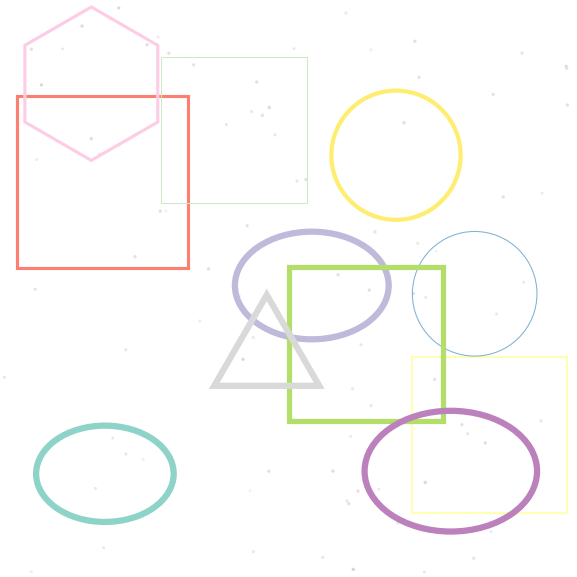[{"shape": "oval", "thickness": 3, "radius": 0.6, "center": [0.182, 0.179]}, {"shape": "square", "thickness": 1, "radius": 0.67, "center": [0.848, 0.246]}, {"shape": "oval", "thickness": 3, "radius": 0.67, "center": [0.54, 0.505]}, {"shape": "square", "thickness": 1.5, "radius": 0.74, "center": [0.177, 0.684]}, {"shape": "circle", "thickness": 0.5, "radius": 0.54, "center": [0.822, 0.49]}, {"shape": "square", "thickness": 2.5, "radius": 0.67, "center": [0.634, 0.404]}, {"shape": "hexagon", "thickness": 1.5, "radius": 0.66, "center": [0.158, 0.854]}, {"shape": "triangle", "thickness": 3, "radius": 0.52, "center": [0.462, 0.384]}, {"shape": "oval", "thickness": 3, "radius": 0.75, "center": [0.781, 0.183]}, {"shape": "square", "thickness": 0.5, "radius": 0.63, "center": [0.405, 0.774]}, {"shape": "circle", "thickness": 2, "radius": 0.56, "center": [0.686, 0.73]}]